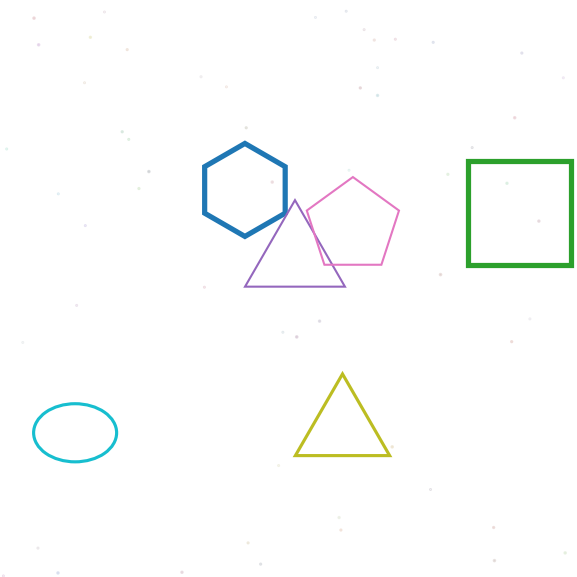[{"shape": "hexagon", "thickness": 2.5, "radius": 0.4, "center": [0.424, 0.67]}, {"shape": "square", "thickness": 2.5, "radius": 0.45, "center": [0.9, 0.63]}, {"shape": "triangle", "thickness": 1, "radius": 0.5, "center": [0.511, 0.553]}, {"shape": "pentagon", "thickness": 1, "radius": 0.42, "center": [0.611, 0.609]}, {"shape": "triangle", "thickness": 1.5, "radius": 0.47, "center": [0.593, 0.257]}, {"shape": "oval", "thickness": 1.5, "radius": 0.36, "center": [0.13, 0.25]}]